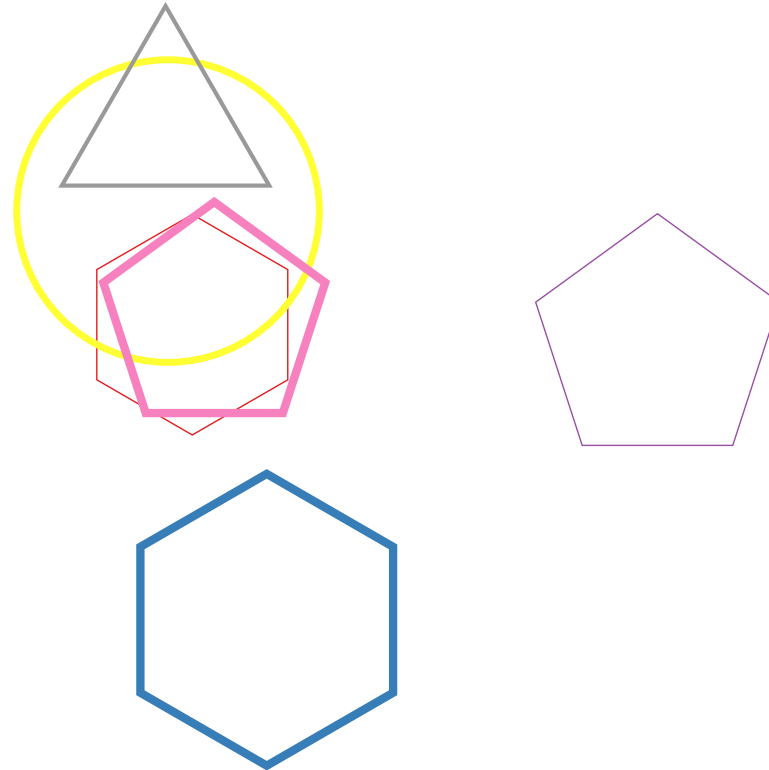[{"shape": "hexagon", "thickness": 0.5, "radius": 0.72, "center": [0.25, 0.578]}, {"shape": "hexagon", "thickness": 3, "radius": 0.95, "center": [0.346, 0.195]}, {"shape": "pentagon", "thickness": 0.5, "radius": 0.83, "center": [0.854, 0.556]}, {"shape": "circle", "thickness": 2.5, "radius": 0.98, "center": [0.218, 0.726]}, {"shape": "pentagon", "thickness": 3, "radius": 0.76, "center": [0.278, 0.586]}, {"shape": "triangle", "thickness": 1.5, "radius": 0.78, "center": [0.215, 0.837]}]